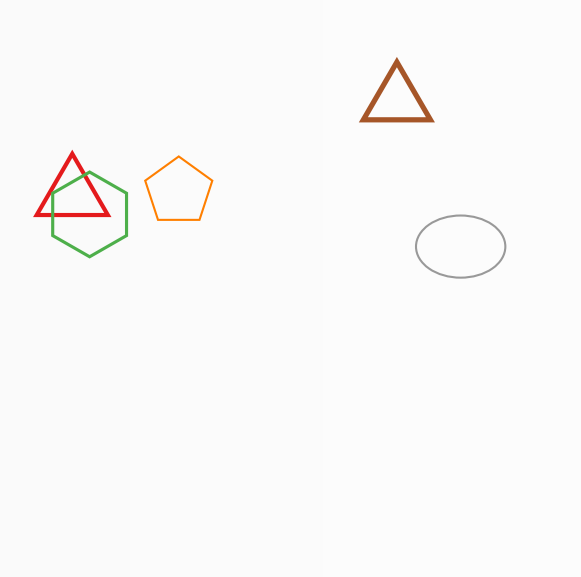[{"shape": "triangle", "thickness": 2, "radius": 0.35, "center": [0.124, 0.662]}, {"shape": "hexagon", "thickness": 1.5, "radius": 0.37, "center": [0.154, 0.628]}, {"shape": "pentagon", "thickness": 1, "radius": 0.3, "center": [0.308, 0.668]}, {"shape": "triangle", "thickness": 2.5, "radius": 0.33, "center": [0.683, 0.825]}, {"shape": "oval", "thickness": 1, "radius": 0.38, "center": [0.793, 0.572]}]